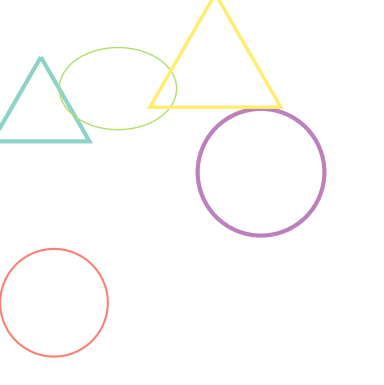[{"shape": "triangle", "thickness": 3, "radius": 0.73, "center": [0.106, 0.706]}, {"shape": "circle", "thickness": 1.5, "radius": 0.7, "center": [0.14, 0.214]}, {"shape": "oval", "thickness": 1, "radius": 0.76, "center": [0.306, 0.77]}, {"shape": "circle", "thickness": 3, "radius": 0.82, "center": [0.678, 0.553]}, {"shape": "triangle", "thickness": 2.5, "radius": 0.98, "center": [0.559, 0.82]}]